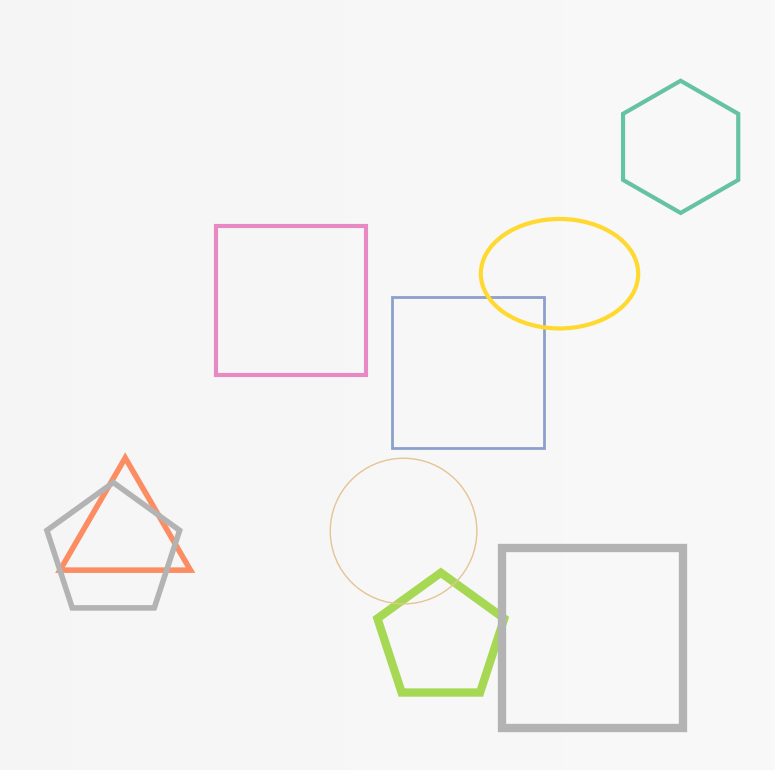[{"shape": "hexagon", "thickness": 1.5, "radius": 0.43, "center": [0.878, 0.809]}, {"shape": "triangle", "thickness": 2, "radius": 0.49, "center": [0.162, 0.308]}, {"shape": "square", "thickness": 1, "radius": 0.49, "center": [0.604, 0.516]}, {"shape": "square", "thickness": 1.5, "radius": 0.48, "center": [0.376, 0.609]}, {"shape": "pentagon", "thickness": 3, "radius": 0.43, "center": [0.569, 0.17]}, {"shape": "oval", "thickness": 1.5, "radius": 0.51, "center": [0.722, 0.645]}, {"shape": "circle", "thickness": 0.5, "radius": 0.47, "center": [0.521, 0.31]}, {"shape": "square", "thickness": 3, "radius": 0.58, "center": [0.764, 0.172]}, {"shape": "pentagon", "thickness": 2, "radius": 0.45, "center": [0.146, 0.283]}]